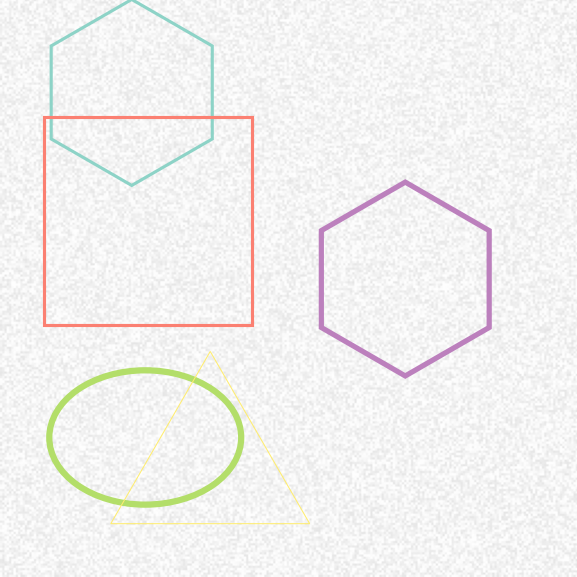[{"shape": "hexagon", "thickness": 1.5, "radius": 0.81, "center": [0.228, 0.839]}, {"shape": "square", "thickness": 1.5, "radius": 0.9, "center": [0.257, 0.616]}, {"shape": "oval", "thickness": 3, "radius": 0.83, "center": [0.251, 0.242]}, {"shape": "hexagon", "thickness": 2.5, "radius": 0.84, "center": [0.702, 0.516]}, {"shape": "triangle", "thickness": 0.5, "radius": 0.99, "center": [0.364, 0.192]}]